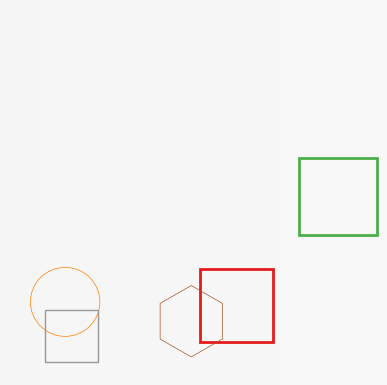[{"shape": "square", "thickness": 2, "radius": 0.47, "center": [0.61, 0.206]}, {"shape": "square", "thickness": 2, "radius": 0.5, "center": [0.872, 0.489]}, {"shape": "circle", "thickness": 0.5, "radius": 0.45, "center": [0.168, 0.216]}, {"shape": "hexagon", "thickness": 0.5, "radius": 0.46, "center": [0.494, 0.166]}, {"shape": "square", "thickness": 1, "radius": 0.34, "center": [0.185, 0.128]}]